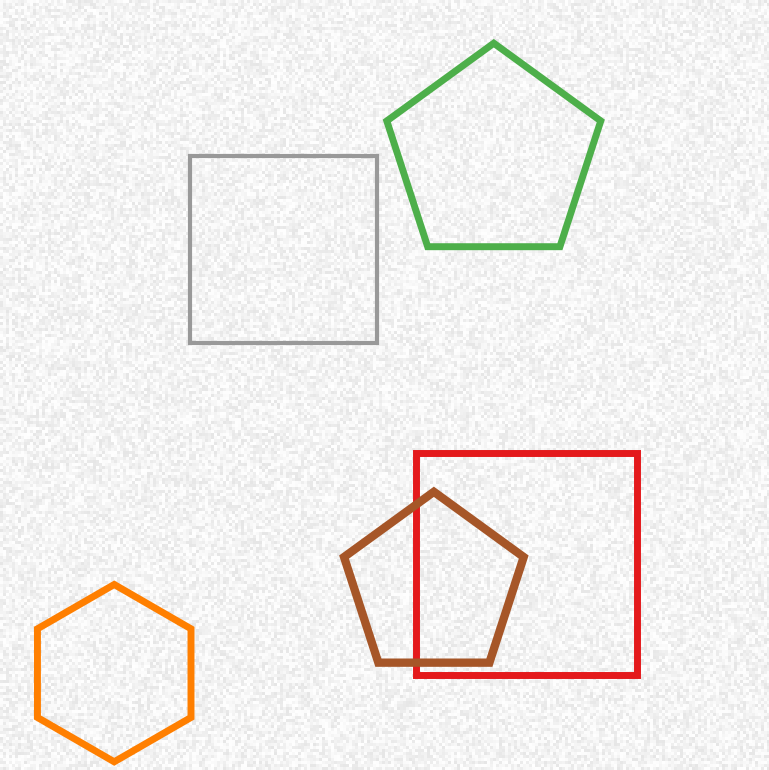[{"shape": "square", "thickness": 2.5, "radius": 0.72, "center": [0.684, 0.268]}, {"shape": "pentagon", "thickness": 2.5, "radius": 0.73, "center": [0.641, 0.798]}, {"shape": "hexagon", "thickness": 2.5, "radius": 0.58, "center": [0.148, 0.126]}, {"shape": "pentagon", "thickness": 3, "radius": 0.61, "center": [0.563, 0.239]}, {"shape": "square", "thickness": 1.5, "radius": 0.61, "center": [0.368, 0.676]}]